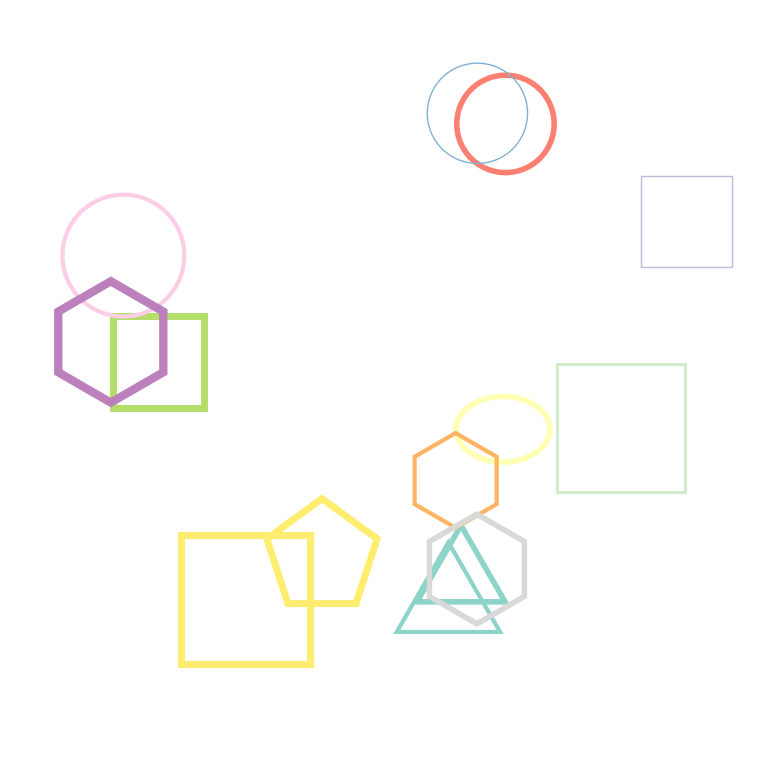[{"shape": "triangle", "thickness": 2, "radius": 0.33, "center": [0.599, 0.251]}, {"shape": "triangle", "thickness": 1.5, "radius": 0.39, "center": [0.582, 0.218]}, {"shape": "oval", "thickness": 2, "radius": 0.3, "center": [0.653, 0.442]}, {"shape": "square", "thickness": 0.5, "radius": 0.3, "center": [0.891, 0.713]}, {"shape": "circle", "thickness": 2, "radius": 0.32, "center": [0.656, 0.839]}, {"shape": "circle", "thickness": 0.5, "radius": 0.33, "center": [0.62, 0.853]}, {"shape": "hexagon", "thickness": 1.5, "radius": 0.31, "center": [0.592, 0.376]}, {"shape": "square", "thickness": 2.5, "radius": 0.3, "center": [0.206, 0.53]}, {"shape": "circle", "thickness": 1.5, "radius": 0.4, "center": [0.16, 0.668]}, {"shape": "hexagon", "thickness": 2, "radius": 0.36, "center": [0.619, 0.261]}, {"shape": "hexagon", "thickness": 3, "radius": 0.39, "center": [0.144, 0.556]}, {"shape": "square", "thickness": 1, "radius": 0.42, "center": [0.807, 0.444]}, {"shape": "pentagon", "thickness": 2.5, "radius": 0.38, "center": [0.418, 0.277]}, {"shape": "square", "thickness": 2.5, "radius": 0.42, "center": [0.319, 0.222]}]